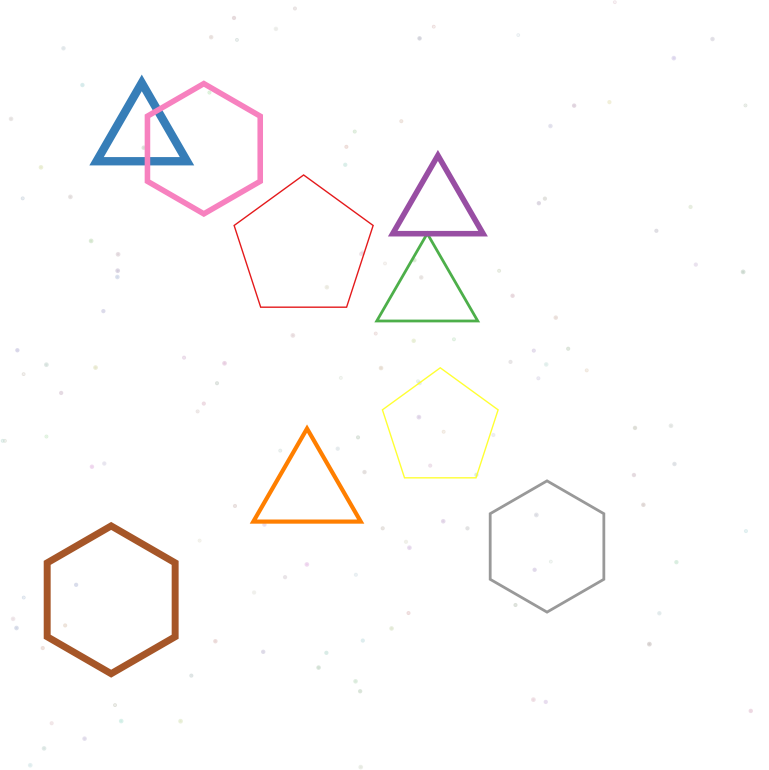[{"shape": "pentagon", "thickness": 0.5, "radius": 0.47, "center": [0.394, 0.678]}, {"shape": "triangle", "thickness": 3, "radius": 0.34, "center": [0.184, 0.824]}, {"shape": "triangle", "thickness": 1, "radius": 0.38, "center": [0.555, 0.621]}, {"shape": "triangle", "thickness": 2, "radius": 0.34, "center": [0.569, 0.73]}, {"shape": "triangle", "thickness": 1.5, "radius": 0.4, "center": [0.399, 0.363]}, {"shape": "pentagon", "thickness": 0.5, "radius": 0.39, "center": [0.572, 0.443]}, {"shape": "hexagon", "thickness": 2.5, "radius": 0.48, "center": [0.144, 0.221]}, {"shape": "hexagon", "thickness": 2, "radius": 0.42, "center": [0.265, 0.807]}, {"shape": "hexagon", "thickness": 1, "radius": 0.43, "center": [0.71, 0.29]}]